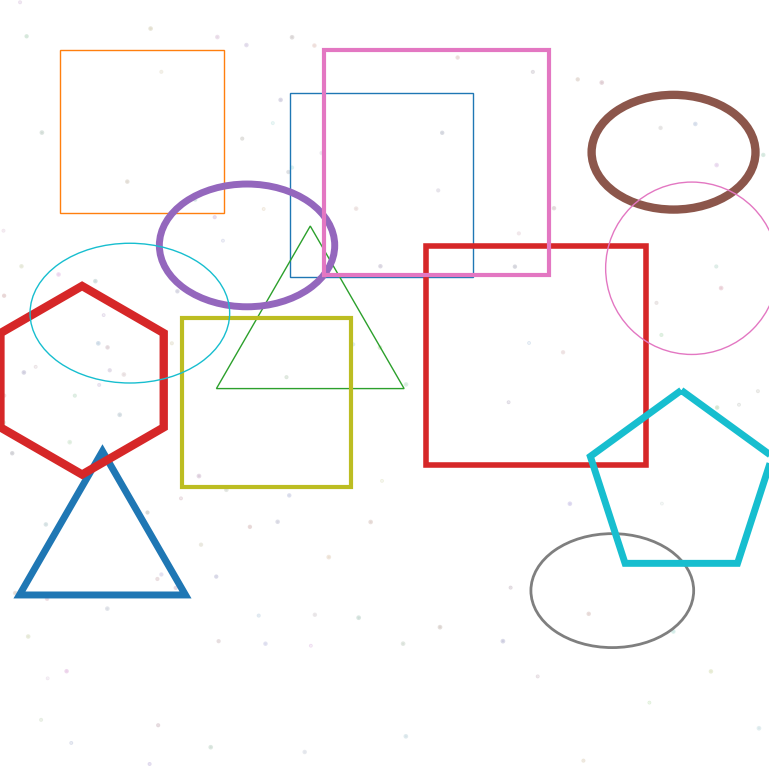[{"shape": "square", "thickness": 0.5, "radius": 0.6, "center": [0.495, 0.76]}, {"shape": "triangle", "thickness": 2.5, "radius": 0.62, "center": [0.133, 0.29]}, {"shape": "square", "thickness": 0.5, "radius": 0.53, "center": [0.184, 0.829]}, {"shape": "triangle", "thickness": 0.5, "radius": 0.7, "center": [0.403, 0.566]}, {"shape": "hexagon", "thickness": 3, "radius": 0.61, "center": [0.107, 0.506]}, {"shape": "square", "thickness": 2, "radius": 0.71, "center": [0.696, 0.538]}, {"shape": "oval", "thickness": 2.5, "radius": 0.57, "center": [0.321, 0.681]}, {"shape": "oval", "thickness": 3, "radius": 0.53, "center": [0.875, 0.802]}, {"shape": "circle", "thickness": 0.5, "radius": 0.56, "center": [0.898, 0.652]}, {"shape": "square", "thickness": 1.5, "radius": 0.73, "center": [0.567, 0.788]}, {"shape": "oval", "thickness": 1, "radius": 0.53, "center": [0.795, 0.233]}, {"shape": "square", "thickness": 1.5, "radius": 0.55, "center": [0.347, 0.478]}, {"shape": "pentagon", "thickness": 2.5, "radius": 0.62, "center": [0.885, 0.369]}, {"shape": "oval", "thickness": 0.5, "radius": 0.65, "center": [0.169, 0.593]}]